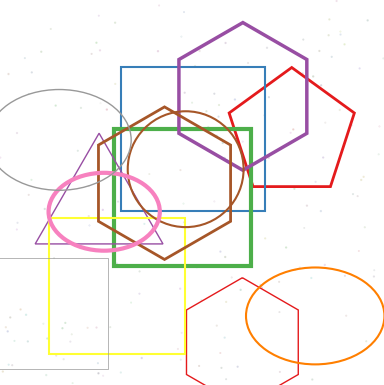[{"shape": "pentagon", "thickness": 2, "radius": 0.85, "center": [0.758, 0.654]}, {"shape": "hexagon", "thickness": 1, "radius": 0.84, "center": [0.63, 0.111]}, {"shape": "square", "thickness": 1.5, "radius": 0.93, "center": [0.502, 0.639]}, {"shape": "square", "thickness": 3, "radius": 0.89, "center": [0.474, 0.487]}, {"shape": "triangle", "thickness": 1, "radius": 0.96, "center": [0.257, 0.462]}, {"shape": "hexagon", "thickness": 2.5, "radius": 0.96, "center": [0.631, 0.75]}, {"shape": "oval", "thickness": 1.5, "radius": 0.9, "center": [0.819, 0.179]}, {"shape": "square", "thickness": 1.5, "radius": 0.88, "center": [0.303, 0.257]}, {"shape": "circle", "thickness": 1.5, "radius": 0.75, "center": [0.482, 0.561]}, {"shape": "hexagon", "thickness": 2, "radius": 0.99, "center": [0.427, 0.524]}, {"shape": "oval", "thickness": 3, "radius": 0.72, "center": [0.271, 0.45]}, {"shape": "square", "thickness": 0.5, "radius": 0.72, "center": [0.136, 0.186]}, {"shape": "oval", "thickness": 1, "radius": 0.93, "center": [0.154, 0.637]}]